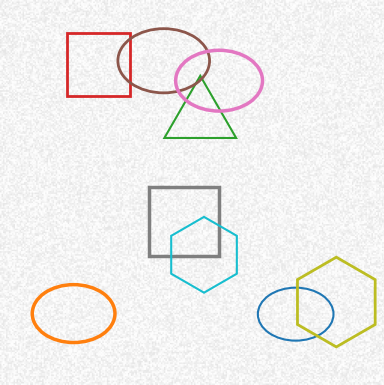[{"shape": "oval", "thickness": 1.5, "radius": 0.49, "center": [0.768, 0.184]}, {"shape": "oval", "thickness": 2.5, "radius": 0.54, "center": [0.191, 0.185]}, {"shape": "triangle", "thickness": 1.5, "radius": 0.54, "center": [0.52, 0.695]}, {"shape": "square", "thickness": 2, "radius": 0.41, "center": [0.257, 0.832]}, {"shape": "oval", "thickness": 2, "radius": 0.6, "center": [0.425, 0.842]}, {"shape": "oval", "thickness": 2.5, "radius": 0.56, "center": [0.569, 0.79]}, {"shape": "square", "thickness": 2.5, "radius": 0.45, "center": [0.478, 0.425]}, {"shape": "hexagon", "thickness": 2, "radius": 0.58, "center": [0.874, 0.215]}, {"shape": "hexagon", "thickness": 1.5, "radius": 0.49, "center": [0.53, 0.338]}]